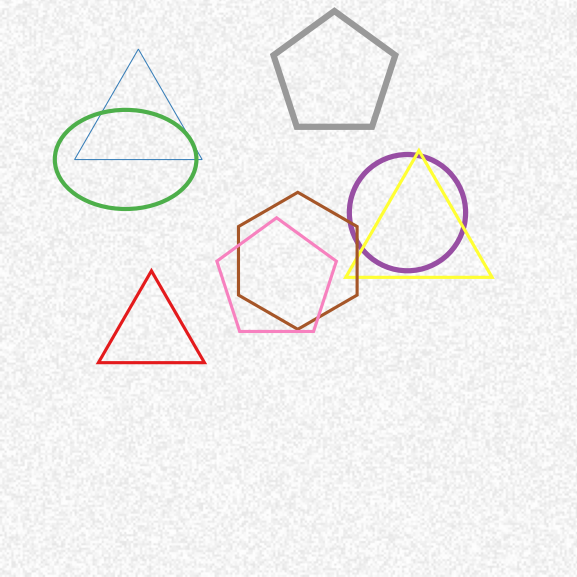[{"shape": "triangle", "thickness": 1.5, "radius": 0.53, "center": [0.262, 0.424]}, {"shape": "triangle", "thickness": 0.5, "radius": 0.64, "center": [0.24, 0.787]}, {"shape": "oval", "thickness": 2, "radius": 0.61, "center": [0.218, 0.723]}, {"shape": "circle", "thickness": 2.5, "radius": 0.5, "center": [0.706, 0.631]}, {"shape": "triangle", "thickness": 1.5, "radius": 0.73, "center": [0.725, 0.592]}, {"shape": "hexagon", "thickness": 1.5, "radius": 0.59, "center": [0.516, 0.548]}, {"shape": "pentagon", "thickness": 1.5, "radius": 0.54, "center": [0.479, 0.513]}, {"shape": "pentagon", "thickness": 3, "radius": 0.55, "center": [0.579, 0.869]}]